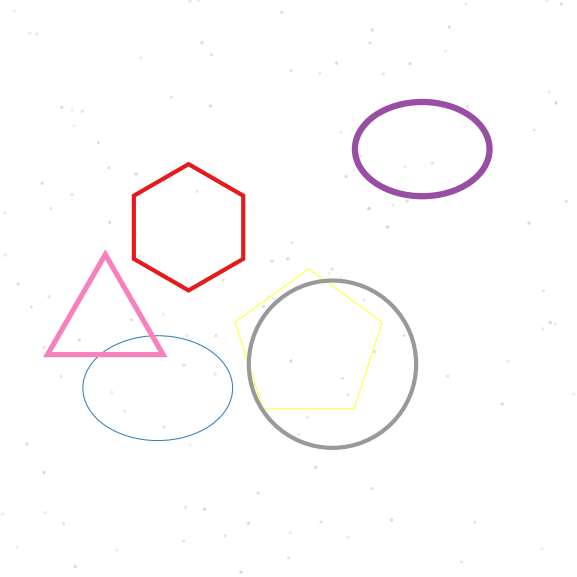[{"shape": "hexagon", "thickness": 2, "radius": 0.55, "center": [0.326, 0.606]}, {"shape": "oval", "thickness": 0.5, "radius": 0.65, "center": [0.273, 0.327]}, {"shape": "oval", "thickness": 3, "radius": 0.58, "center": [0.731, 0.741]}, {"shape": "pentagon", "thickness": 0.5, "radius": 0.67, "center": [0.534, 0.4]}, {"shape": "triangle", "thickness": 2.5, "radius": 0.58, "center": [0.182, 0.443]}, {"shape": "circle", "thickness": 2, "radius": 0.72, "center": [0.576, 0.368]}]